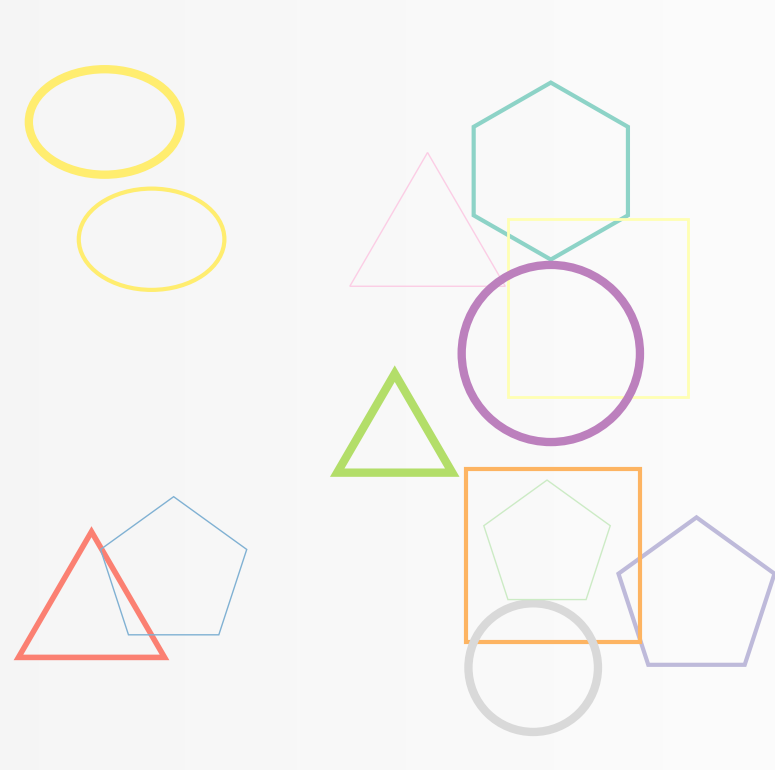[{"shape": "hexagon", "thickness": 1.5, "radius": 0.57, "center": [0.711, 0.778]}, {"shape": "square", "thickness": 1, "radius": 0.58, "center": [0.771, 0.6]}, {"shape": "pentagon", "thickness": 1.5, "radius": 0.53, "center": [0.899, 0.222]}, {"shape": "triangle", "thickness": 2, "radius": 0.54, "center": [0.118, 0.201]}, {"shape": "pentagon", "thickness": 0.5, "radius": 0.5, "center": [0.224, 0.256]}, {"shape": "square", "thickness": 1.5, "radius": 0.56, "center": [0.713, 0.278]}, {"shape": "triangle", "thickness": 3, "radius": 0.43, "center": [0.509, 0.429]}, {"shape": "triangle", "thickness": 0.5, "radius": 0.58, "center": [0.552, 0.686]}, {"shape": "circle", "thickness": 3, "radius": 0.42, "center": [0.688, 0.133]}, {"shape": "circle", "thickness": 3, "radius": 0.58, "center": [0.711, 0.541]}, {"shape": "pentagon", "thickness": 0.5, "radius": 0.43, "center": [0.706, 0.291]}, {"shape": "oval", "thickness": 1.5, "radius": 0.47, "center": [0.196, 0.689]}, {"shape": "oval", "thickness": 3, "radius": 0.49, "center": [0.135, 0.842]}]